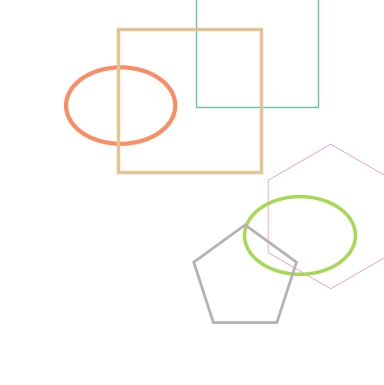[{"shape": "square", "thickness": 1, "radius": 0.79, "center": [0.668, 0.88]}, {"shape": "oval", "thickness": 3, "radius": 0.71, "center": [0.313, 0.726]}, {"shape": "hexagon", "thickness": 0.5, "radius": 0.94, "center": [0.859, 0.438]}, {"shape": "oval", "thickness": 2.5, "radius": 0.72, "center": [0.779, 0.388]}, {"shape": "square", "thickness": 2.5, "radius": 0.93, "center": [0.492, 0.739]}, {"shape": "pentagon", "thickness": 2, "radius": 0.7, "center": [0.637, 0.276]}]